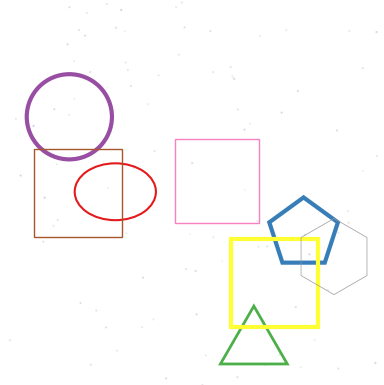[{"shape": "oval", "thickness": 1.5, "radius": 0.53, "center": [0.3, 0.502]}, {"shape": "pentagon", "thickness": 3, "radius": 0.47, "center": [0.789, 0.394]}, {"shape": "triangle", "thickness": 2, "radius": 0.5, "center": [0.659, 0.105]}, {"shape": "circle", "thickness": 3, "radius": 0.55, "center": [0.18, 0.697]}, {"shape": "square", "thickness": 3, "radius": 0.57, "center": [0.713, 0.265]}, {"shape": "square", "thickness": 1, "radius": 0.57, "center": [0.203, 0.499]}, {"shape": "square", "thickness": 1, "radius": 0.54, "center": [0.565, 0.529]}, {"shape": "hexagon", "thickness": 0.5, "radius": 0.49, "center": [0.868, 0.334]}]